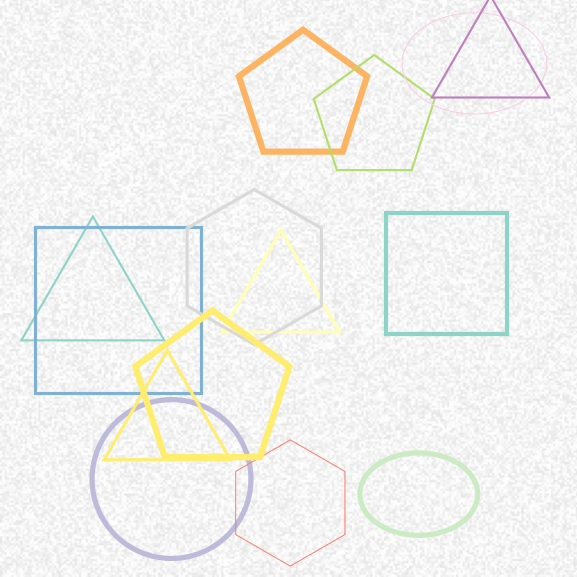[{"shape": "square", "thickness": 2, "radius": 0.52, "center": [0.774, 0.525]}, {"shape": "triangle", "thickness": 1, "radius": 0.71, "center": [0.161, 0.481]}, {"shape": "triangle", "thickness": 1.5, "radius": 0.59, "center": [0.487, 0.483]}, {"shape": "circle", "thickness": 2.5, "radius": 0.69, "center": [0.297, 0.17]}, {"shape": "hexagon", "thickness": 0.5, "radius": 0.55, "center": [0.503, 0.128]}, {"shape": "square", "thickness": 1.5, "radius": 0.72, "center": [0.204, 0.463]}, {"shape": "pentagon", "thickness": 3, "radius": 0.58, "center": [0.525, 0.831]}, {"shape": "pentagon", "thickness": 1, "radius": 0.55, "center": [0.648, 0.794]}, {"shape": "oval", "thickness": 0.5, "radius": 0.63, "center": [0.821, 0.889]}, {"shape": "hexagon", "thickness": 1.5, "radius": 0.67, "center": [0.44, 0.537]}, {"shape": "triangle", "thickness": 1, "radius": 0.59, "center": [0.849, 0.889]}, {"shape": "oval", "thickness": 2.5, "radius": 0.51, "center": [0.725, 0.144]}, {"shape": "triangle", "thickness": 1.5, "radius": 0.63, "center": [0.29, 0.266]}, {"shape": "pentagon", "thickness": 3, "radius": 0.7, "center": [0.368, 0.321]}]